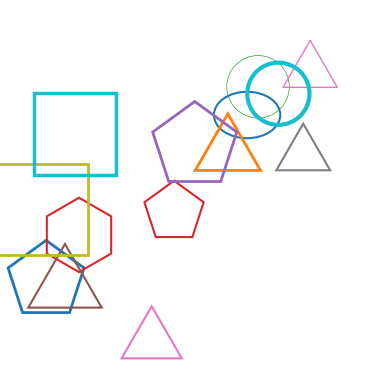[{"shape": "oval", "thickness": 1.5, "radius": 0.43, "center": [0.642, 0.701]}, {"shape": "pentagon", "thickness": 2, "radius": 0.52, "center": [0.12, 0.272]}, {"shape": "triangle", "thickness": 2, "radius": 0.49, "center": [0.592, 0.606]}, {"shape": "circle", "thickness": 0.5, "radius": 0.41, "center": [0.67, 0.775]}, {"shape": "hexagon", "thickness": 1.5, "radius": 0.48, "center": [0.205, 0.39]}, {"shape": "pentagon", "thickness": 1.5, "radius": 0.4, "center": [0.452, 0.45]}, {"shape": "pentagon", "thickness": 2, "radius": 0.57, "center": [0.506, 0.621]}, {"shape": "triangle", "thickness": 1.5, "radius": 0.55, "center": [0.169, 0.256]}, {"shape": "triangle", "thickness": 1, "radius": 0.41, "center": [0.806, 0.814]}, {"shape": "triangle", "thickness": 1.5, "radius": 0.45, "center": [0.394, 0.114]}, {"shape": "triangle", "thickness": 1.5, "radius": 0.4, "center": [0.788, 0.598]}, {"shape": "square", "thickness": 2, "radius": 0.59, "center": [0.11, 0.455]}, {"shape": "square", "thickness": 2.5, "radius": 0.53, "center": [0.194, 0.651]}, {"shape": "circle", "thickness": 3, "radius": 0.4, "center": [0.723, 0.756]}]